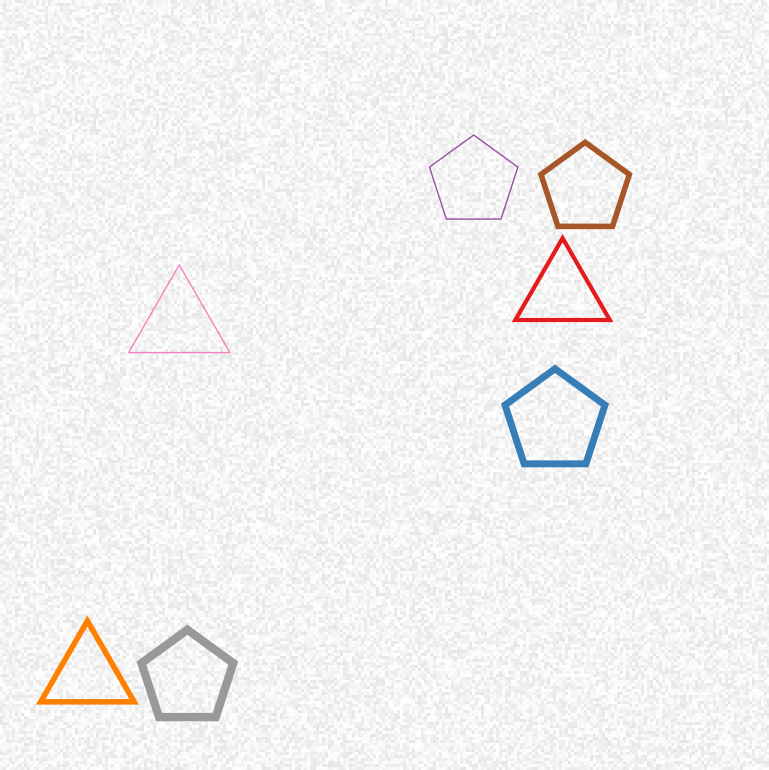[{"shape": "triangle", "thickness": 1.5, "radius": 0.35, "center": [0.731, 0.62]}, {"shape": "pentagon", "thickness": 2.5, "radius": 0.34, "center": [0.721, 0.453]}, {"shape": "pentagon", "thickness": 0.5, "radius": 0.3, "center": [0.615, 0.764]}, {"shape": "triangle", "thickness": 2, "radius": 0.35, "center": [0.113, 0.124]}, {"shape": "pentagon", "thickness": 2, "radius": 0.3, "center": [0.76, 0.755]}, {"shape": "triangle", "thickness": 0.5, "radius": 0.38, "center": [0.233, 0.58]}, {"shape": "pentagon", "thickness": 3, "radius": 0.31, "center": [0.243, 0.119]}]